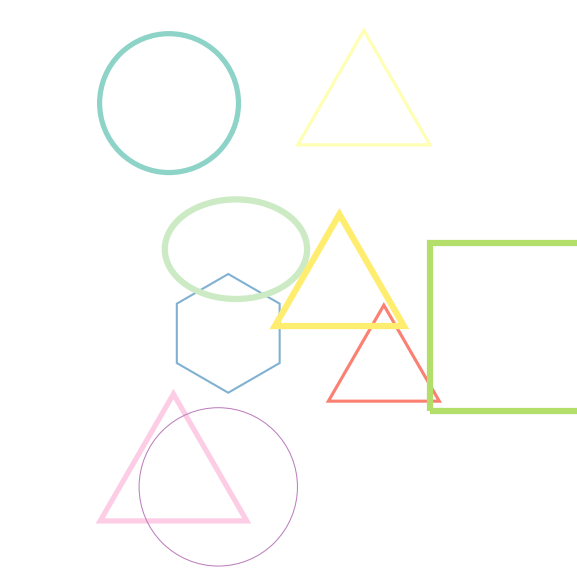[{"shape": "circle", "thickness": 2.5, "radius": 0.6, "center": [0.293, 0.821]}, {"shape": "triangle", "thickness": 1.5, "radius": 0.66, "center": [0.63, 0.814]}, {"shape": "triangle", "thickness": 1.5, "radius": 0.55, "center": [0.665, 0.36]}, {"shape": "hexagon", "thickness": 1, "radius": 0.51, "center": [0.395, 0.422]}, {"shape": "square", "thickness": 3, "radius": 0.73, "center": [0.891, 0.433]}, {"shape": "triangle", "thickness": 2.5, "radius": 0.73, "center": [0.3, 0.17]}, {"shape": "circle", "thickness": 0.5, "radius": 0.69, "center": [0.378, 0.156]}, {"shape": "oval", "thickness": 3, "radius": 0.62, "center": [0.409, 0.568]}, {"shape": "triangle", "thickness": 3, "radius": 0.64, "center": [0.588, 0.499]}]